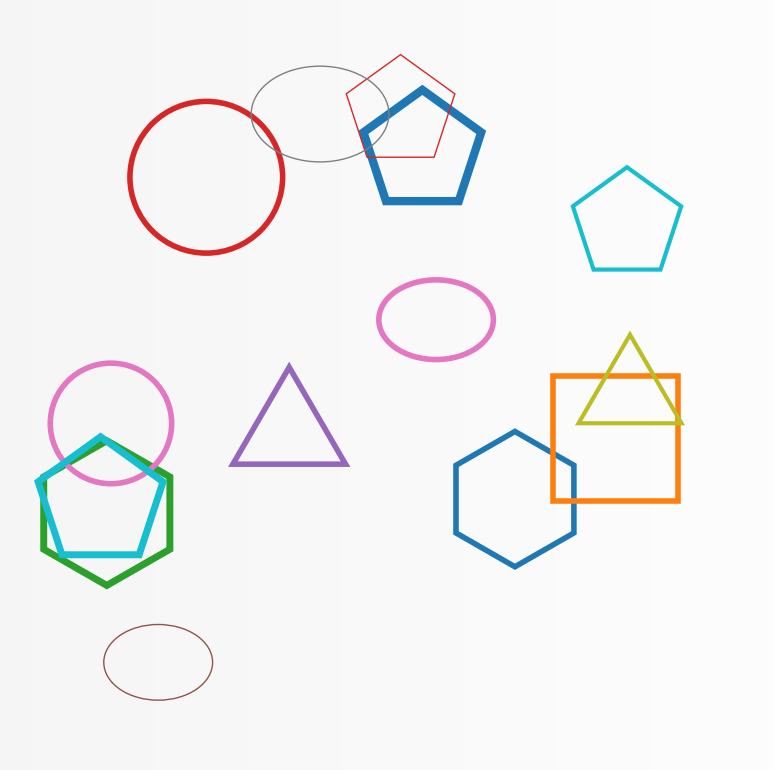[{"shape": "pentagon", "thickness": 3, "radius": 0.4, "center": [0.545, 0.803]}, {"shape": "hexagon", "thickness": 2, "radius": 0.44, "center": [0.664, 0.352]}, {"shape": "square", "thickness": 2, "radius": 0.4, "center": [0.794, 0.431]}, {"shape": "hexagon", "thickness": 2.5, "radius": 0.47, "center": [0.138, 0.334]}, {"shape": "pentagon", "thickness": 0.5, "radius": 0.37, "center": [0.517, 0.855]}, {"shape": "circle", "thickness": 2, "radius": 0.49, "center": [0.266, 0.77]}, {"shape": "triangle", "thickness": 2, "radius": 0.42, "center": [0.373, 0.439]}, {"shape": "oval", "thickness": 0.5, "radius": 0.35, "center": [0.204, 0.14]}, {"shape": "oval", "thickness": 2, "radius": 0.37, "center": [0.563, 0.585]}, {"shape": "circle", "thickness": 2, "radius": 0.39, "center": [0.143, 0.45]}, {"shape": "oval", "thickness": 0.5, "radius": 0.44, "center": [0.413, 0.852]}, {"shape": "triangle", "thickness": 1.5, "radius": 0.38, "center": [0.813, 0.489]}, {"shape": "pentagon", "thickness": 2.5, "radius": 0.42, "center": [0.13, 0.348]}, {"shape": "pentagon", "thickness": 1.5, "radius": 0.37, "center": [0.809, 0.709]}]